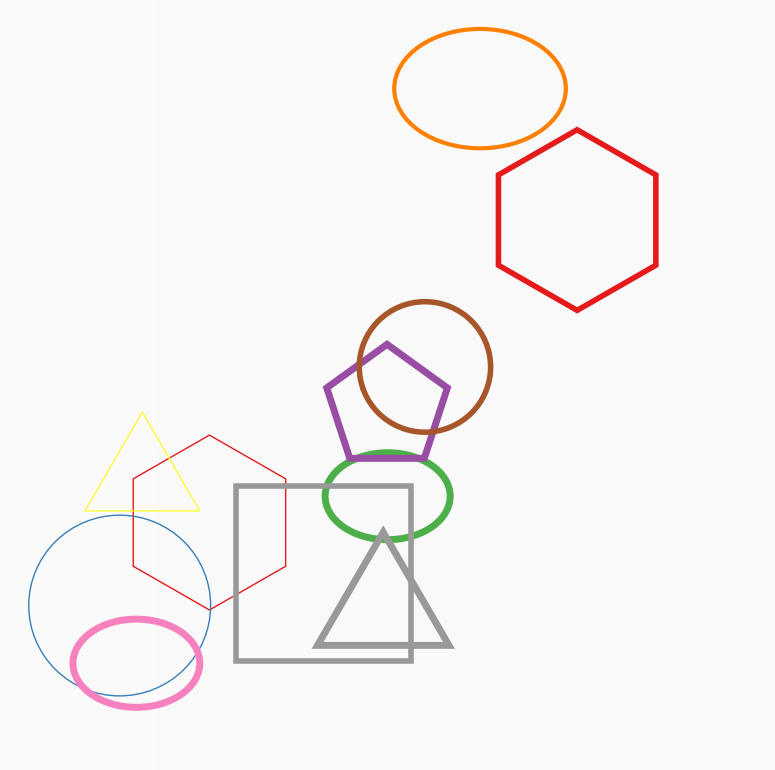[{"shape": "hexagon", "thickness": 0.5, "radius": 0.57, "center": [0.27, 0.321]}, {"shape": "hexagon", "thickness": 2, "radius": 0.59, "center": [0.745, 0.714]}, {"shape": "circle", "thickness": 0.5, "radius": 0.59, "center": [0.154, 0.214]}, {"shape": "oval", "thickness": 2.5, "radius": 0.4, "center": [0.5, 0.356]}, {"shape": "pentagon", "thickness": 2.5, "radius": 0.41, "center": [0.499, 0.471]}, {"shape": "oval", "thickness": 1.5, "radius": 0.55, "center": [0.619, 0.885]}, {"shape": "triangle", "thickness": 0.5, "radius": 0.43, "center": [0.184, 0.379]}, {"shape": "circle", "thickness": 2, "radius": 0.42, "center": [0.548, 0.523]}, {"shape": "oval", "thickness": 2.5, "radius": 0.41, "center": [0.176, 0.139]}, {"shape": "triangle", "thickness": 2.5, "radius": 0.49, "center": [0.494, 0.211]}, {"shape": "square", "thickness": 2, "radius": 0.57, "center": [0.417, 0.255]}]